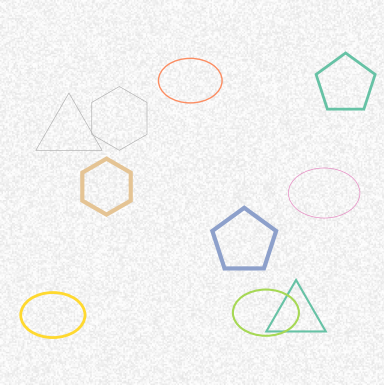[{"shape": "triangle", "thickness": 1.5, "radius": 0.45, "center": [0.769, 0.184]}, {"shape": "pentagon", "thickness": 2, "radius": 0.4, "center": [0.898, 0.782]}, {"shape": "oval", "thickness": 1, "radius": 0.41, "center": [0.494, 0.791]}, {"shape": "pentagon", "thickness": 3, "radius": 0.44, "center": [0.634, 0.373]}, {"shape": "oval", "thickness": 0.5, "radius": 0.46, "center": [0.842, 0.499]}, {"shape": "oval", "thickness": 1.5, "radius": 0.43, "center": [0.691, 0.188]}, {"shape": "oval", "thickness": 2, "radius": 0.42, "center": [0.137, 0.182]}, {"shape": "hexagon", "thickness": 3, "radius": 0.36, "center": [0.277, 0.515]}, {"shape": "hexagon", "thickness": 0.5, "radius": 0.41, "center": [0.31, 0.692]}, {"shape": "triangle", "thickness": 0.5, "radius": 0.5, "center": [0.179, 0.659]}]